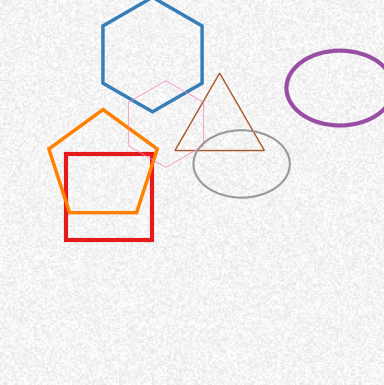[{"shape": "square", "thickness": 3, "radius": 0.56, "center": [0.283, 0.488]}, {"shape": "hexagon", "thickness": 2.5, "radius": 0.74, "center": [0.396, 0.858]}, {"shape": "oval", "thickness": 3, "radius": 0.69, "center": [0.883, 0.771]}, {"shape": "pentagon", "thickness": 2.5, "radius": 0.74, "center": [0.268, 0.567]}, {"shape": "triangle", "thickness": 1, "radius": 0.67, "center": [0.57, 0.676]}, {"shape": "hexagon", "thickness": 0.5, "radius": 0.56, "center": [0.431, 0.678]}, {"shape": "oval", "thickness": 1.5, "radius": 0.63, "center": [0.628, 0.574]}]